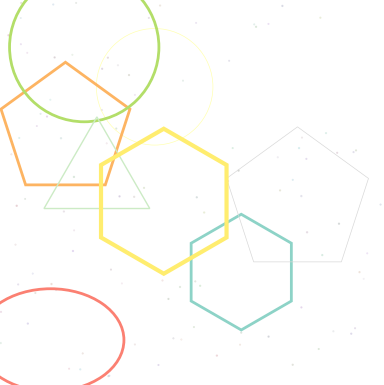[{"shape": "hexagon", "thickness": 2, "radius": 0.75, "center": [0.627, 0.293]}, {"shape": "circle", "thickness": 0.5, "radius": 0.76, "center": [0.402, 0.775]}, {"shape": "oval", "thickness": 2, "radius": 0.95, "center": [0.132, 0.117]}, {"shape": "pentagon", "thickness": 2, "radius": 0.88, "center": [0.17, 0.662]}, {"shape": "circle", "thickness": 2, "radius": 0.97, "center": [0.219, 0.878]}, {"shape": "pentagon", "thickness": 0.5, "radius": 0.97, "center": [0.773, 0.477]}, {"shape": "triangle", "thickness": 1, "radius": 0.79, "center": [0.252, 0.538]}, {"shape": "hexagon", "thickness": 3, "radius": 0.94, "center": [0.425, 0.477]}]